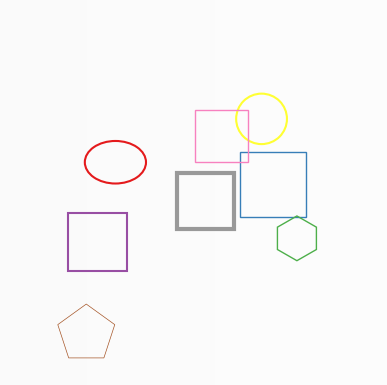[{"shape": "oval", "thickness": 1.5, "radius": 0.39, "center": [0.298, 0.579]}, {"shape": "square", "thickness": 1, "radius": 0.42, "center": [0.705, 0.52]}, {"shape": "hexagon", "thickness": 1, "radius": 0.29, "center": [0.766, 0.381]}, {"shape": "square", "thickness": 1.5, "radius": 0.38, "center": [0.252, 0.371]}, {"shape": "circle", "thickness": 1.5, "radius": 0.33, "center": [0.675, 0.691]}, {"shape": "pentagon", "thickness": 0.5, "radius": 0.39, "center": [0.223, 0.133]}, {"shape": "square", "thickness": 1, "radius": 0.34, "center": [0.571, 0.646]}, {"shape": "square", "thickness": 3, "radius": 0.36, "center": [0.53, 0.478]}]